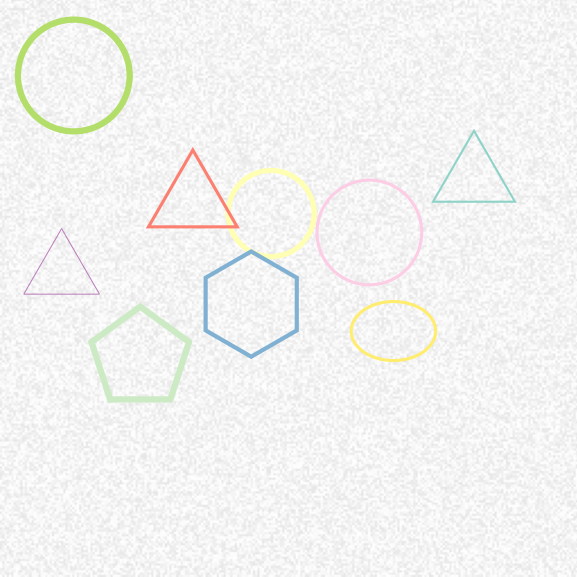[{"shape": "triangle", "thickness": 1, "radius": 0.41, "center": [0.821, 0.691]}, {"shape": "circle", "thickness": 2.5, "radius": 0.37, "center": [0.469, 0.629]}, {"shape": "triangle", "thickness": 1.5, "radius": 0.44, "center": [0.334, 0.651]}, {"shape": "hexagon", "thickness": 2, "radius": 0.46, "center": [0.435, 0.473]}, {"shape": "circle", "thickness": 3, "radius": 0.48, "center": [0.128, 0.868]}, {"shape": "circle", "thickness": 1.5, "radius": 0.45, "center": [0.64, 0.597]}, {"shape": "triangle", "thickness": 0.5, "radius": 0.38, "center": [0.107, 0.528]}, {"shape": "pentagon", "thickness": 3, "radius": 0.44, "center": [0.243, 0.379]}, {"shape": "oval", "thickness": 1.5, "radius": 0.37, "center": [0.681, 0.426]}]